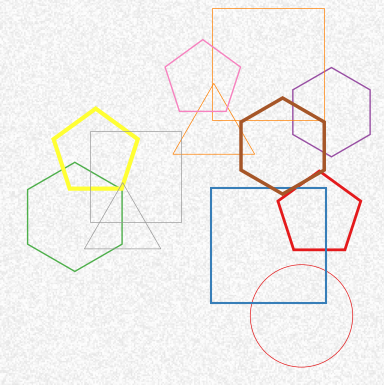[{"shape": "circle", "thickness": 0.5, "radius": 0.67, "center": [0.783, 0.179]}, {"shape": "pentagon", "thickness": 2, "radius": 0.57, "center": [0.829, 0.443]}, {"shape": "square", "thickness": 1.5, "radius": 0.75, "center": [0.696, 0.362]}, {"shape": "hexagon", "thickness": 1, "radius": 0.71, "center": [0.194, 0.437]}, {"shape": "hexagon", "thickness": 1, "radius": 0.58, "center": [0.861, 0.709]}, {"shape": "triangle", "thickness": 0.5, "radius": 0.61, "center": [0.555, 0.661]}, {"shape": "square", "thickness": 0.5, "radius": 0.73, "center": [0.695, 0.834]}, {"shape": "pentagon", "thickness": 3, "radius": 0.57, "center": [0.249, 0.603]}, {"shape": "hexagon", "thickness": 2.5, "radius": 0.62, "center": [0.734, 0.621]}, {"shape": "pentagon", "thickness": 1, "radius": 0.52, "center": [0.527, 0.794]}, {"shape": "square", "thickness": 0.5, "radius": 0.59, "center": [0.351, 0.542]}, {"shape": "triangle", "thickness": 0.5, "radius": 0.57, "center": [0.319, 0.411]}]